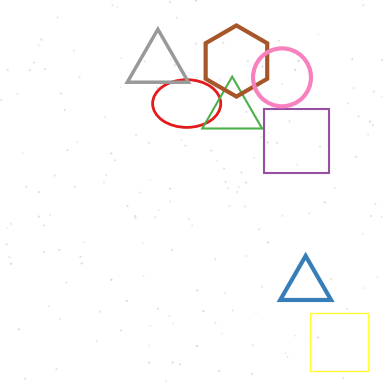[{"shape": "oval", "thickness": 2, "radius": 0.44, "center": [0.485, 0.731]}, {"shape": "triangle", "thickness": 3, "radius": 0.38, "center": [0.794, 0.259]}, {"shape": "triangle", "thickness": 1.5, "radius": 0.45, "center": [0.603, 0.711]}, {"shape": "square", "thickness": 1.5, "radius": 0.42, "center": [0.77, 0.633]}, {"shape": "square", "thickness": 1, "radius": 0.37, "center": [0.88, 0.111]}, {"shape": "hexagon", "thickness": 3, "radius": 0.46, "center": [0.614, 0.841]}, {"shape": "circle", "thickness": 3, "radius": 0.38, "center": [0.733, 0.799]}, {"shape": "triangle", "thickness": 2.5, "radius": 0.46, "center": [0.41, 0.832]}]